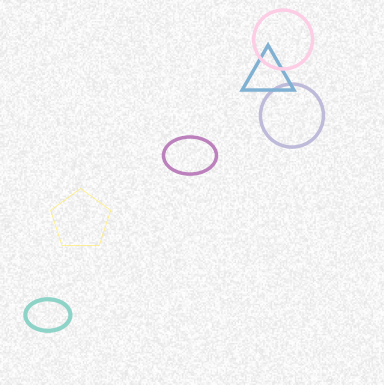[{"shape": "oval", "thickness": 3, "radius": 0.29, "center": [0.124, 0.182]}, {"shape": "circle", "thickness": 2.5, "radius": 0.41, "center": [0.758, 0.7]}, {"shape": "triangle", "thickness": 2.5, "radius": 0.39, "center": [0.696, 0.805]}, {"shape": "circle", "thickness": 2.5, "radius": 0.38, "center": [0.735, 0.897]}, {"shape": "oval", "thickness": 2.5, "radius": 0.34, "center": [0.493, 0.596]}, {"shape": "pentagon", "thickness": 0.5, "radius": 0.41, "center": [0.209, 0.428]}]